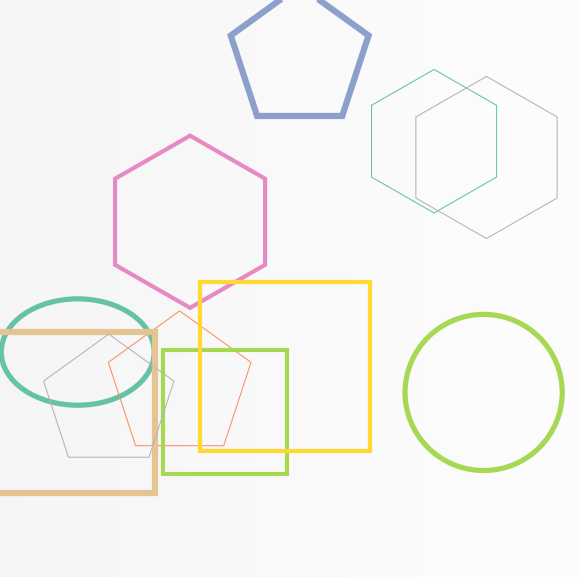[{"shape": "oval", "thickness": 2.5, "radius": 0.66, "center": [0.134, 0.39]}, {"shape": "hexagon", "thickness": 0.5, "radius": 0.62, "center": [0.747, 0.755]}, {"shape": "pentagon", "thickness": 0.5, "radius": 0.65, "center": [0.309, 0.332]}, {"shape": "pentagon", "thickness": 3, "radius": 0.62, "center": [0.516, 0.899]}, {"shape": "hexagon", "thickness": 2, "radius": 0.75, "center": [0.327, 0.615]}, {"shape": "square", "thickness": 2, "radius": 0.54, "center": [0.387, 0.285]}, {"shape": "circle", "thickness": 2.5, "radius": 0.68, "center": [0.832, 0.32]}, {"shape": "square", "thickness": 2, "radius": 0.73, "center": [0.49, 0.364]}, {"shape": "square", "thickness": 3, "radius": 0.7, "center": [0.127, 0.284]}, {"shape": "hexagon", "thickness": 0.5, "radius": 0.7, "center": [0.837, 0.726]}, {"shape": "pentagon", "thickness": 0.5, "radius": 0.59, "center": [0.187, 0.303]}]